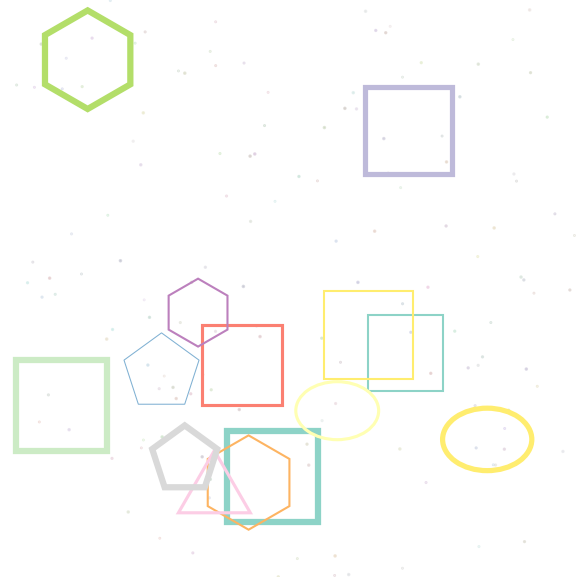[{"shape": "square", "thickness": 1, "radius": 0.33, "center": [0.702, 0.389]}, {"shape": "square", "thickness": 3, "radius": 0.39, "center": [0.472, 0.174]}, {"shape": "oval", "thickness": 1.5, "radius": 0.36, "center": [0.584, 0.288]}, {"shape": "square", "thickness": 2.5, "radius": 0.38, "center": [0.708, 0.773]}, {"shape": "square", "thickness": 1.5, "radius": 0.35, "center": [0.419, 0.367]}, {"shape": "pentagon", "thickness": 0.5, "radius": 0.34, "center": [0.28, 0.354]}, {"shape": "hexagon", "thickness": 1, "radius": 0.41, "center": [0.43, 0.164]}, {"shape": "hexagon", "thickness": 3, "radius": 0.43, "center": [0.152, 0.896]}, {"shape": "triangle", "thickness": 1.5, "radius": 0.36, "center": [0.371, 0.147]}, {"shape": "pentagon", "thickness": 3, "radius": 0.3, "center": [0.32, 0.203]}, {"shape": "hexagon", "thickness": 1, "radius": 0.29, "center": [0.343, 0.458]}, {"shape": "square", "thickness": 3, "radius": 0.39, "center": [0.106, 0.297]}, {"shape": "oval", "thickness": 2.5, "radius": 0.39, "center": [0.844, 0.238]}, {"shape": "square", "thickness": 1, "radius": 0.38, "center": [0.638, 0.419]}]